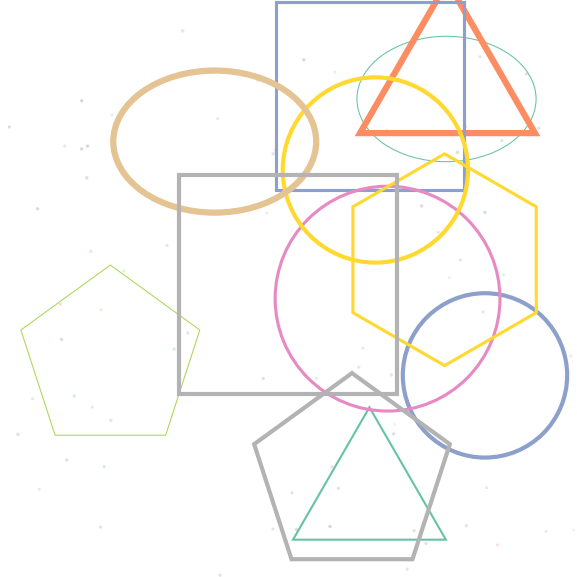[{"shape": "oval", "thickness": 0.5, "radius": 0.78, "center": [0.773, 0.828]}, {"shape": "triangle", "thickness": 1, "radius": 0.76, "center": [0.64, 0.141]}, {"shape": "triangle", "thickness": 3, "radius": 0.87, "center": [0.775, 0.856]}, {"shape": "circle", "thickness": 2, "radius": 0.71, "center": [0.84, 0.349]}, {"shape": "square", "thickness": 1.5, "radius": 0.81, "center": [0.641, 0.833]}, {"shape": "circle", "thickness": 1.5, "radius": 0.97, "center": [0.671, 0.482]}, {"shape": "pentagon", "thickness": 0.5, "radius": 0.81, "center": [0.191, 0.377]}, {"shape": "hexagon", "thickness": 1.5, "radius": 0.92, "center": [0.77, 0.549]}, {"shape": "circle", "thickness": 2, "radius": 0.8, "center": [0.65, 0.705]}, {"shape": "oval", "thickness": 3, "radius": 0.88, "center": [0.372, 0.754]}, {"shape": "square", "thickness": 2, "radius": 0.95, "center": [0.499, 0.507]}, {"shape": "pentagon", "thickness": 2, "radius": 0.89, "center": [0.61, 0.175]}]